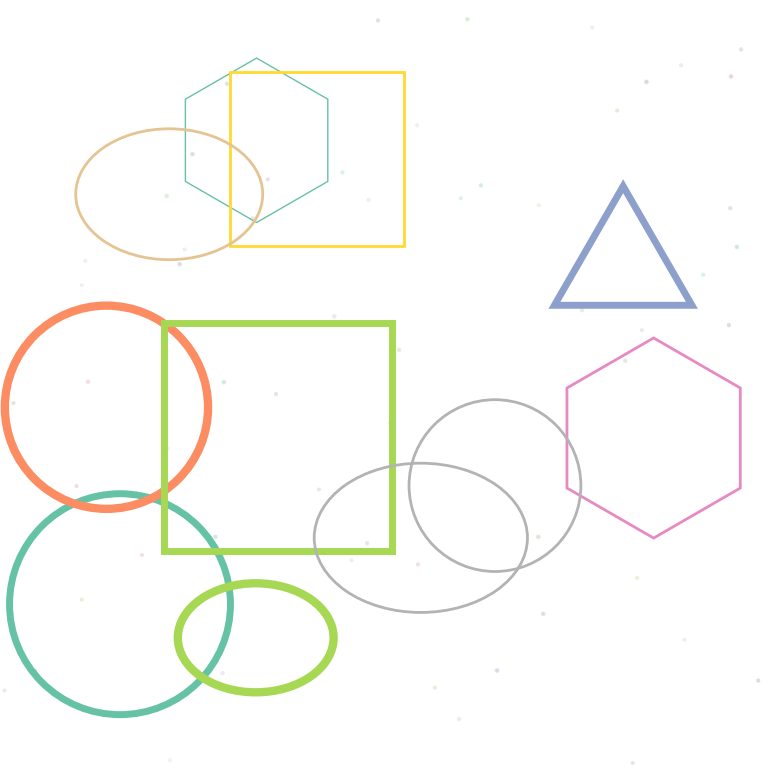[{"shape": "hexagon", "thickness": 0.5, "radius": 0.53, "center": [0.333, 0.818]}, {"shape": "circle", "thickness": 2.5, "radius": 0.72, "center": [0.156, 0.215]}, {"shape": "circle", "thickness": 3, "radius": 0.66, "center": [0.138, 0.471]}, {"shape": "triangle", "thickness": 2.5, "radius": 0.52, "center": [0.809, 0.655]}, {"shape": "hexagon", "thickness": 1, "radius": 0.65, "center": [0.849, 0.431]}, {"shape": "square", "thickness": 2.5, "radius": 0.74, "center": [0.361, 0.433]}, {"shape": "oval", "thickness": 3, "radius": 0.51, "center": [0.332, 0.172]}, {"shape": "square", "thickness": 1, "radius": 0.56, "center": [0.412, 0.793]}, {"shape": "oval", "thickness": 1, "radius": 0.61, "center": [0.22, 0.748]}, {"shape": "oval", "thickness": 1, "radius": 0.69, "center": [0.547, 0.302]}, {"shape": "circle", "thickness": 1, "radius": 0.56, "center": [0.643, 0.369]}]